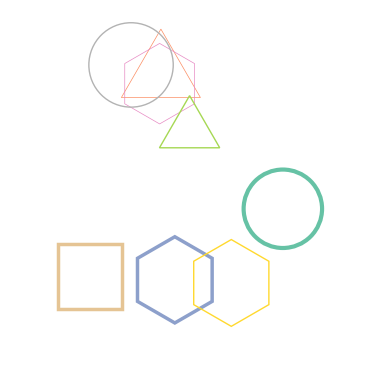[{"shape": "circle", "thickness": 3, "radius": 0.51, "center": [0.735, 0.458]}, {"shape": "triangle", "thickness": 0.5, "radius": 0.59, "center": [0.418, 0.806]}, {"shape": "hexagon", "thickness": 2.5, "radius": 0.56, "center": [0.454, 0.273]}, {"shape": "hexagon", "thickness": 0.5, "radius": 0.52, "center": [0.415, 0.783]}, {"shape": "triangle", "thickness": 1, "radius": 0.45, "center": [0.492, 0.661]}, {"shape": "hexagon", "thickness": 1, "radius": 0.56, "center": [0.601, 0.265]}, {"shape": "square", "thickness": 2.5, "radius": 0.42, "center": [0.234, 0.282]}, {"shape": "circle", "thickness": 1, "radius": 0.55, "center": [0.34, 0.831]}]